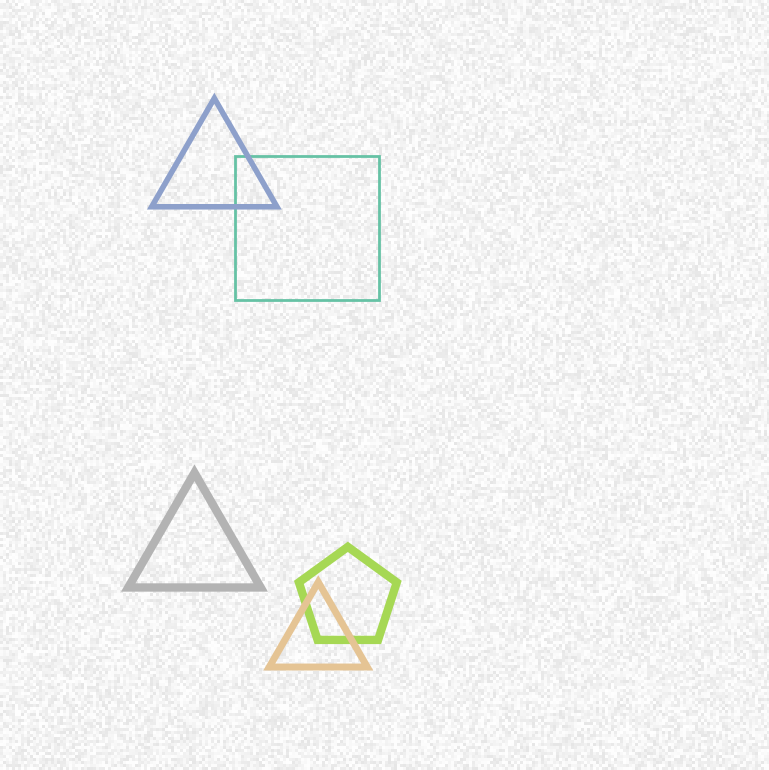[{"shape": "square", "thickness": 1, "radius": 0.47, "center": [0.398, 0.703]}, {"shape": "triangle", "thickness": 2, "radius": 0.47, "center": [0.278, 0.778]}, {"shape": "pentagon", "thickness": 3, "radius": 0.33, "center": [0.452, 0.223]}, {"shape": "triangle", "thickness": 2.5, "radius": 0.37, "center": [0.413, 0.17]}, {"shape": "triangle", "thickness": 3, "radius": 0.5, "center": [0.253, 0.287]}]